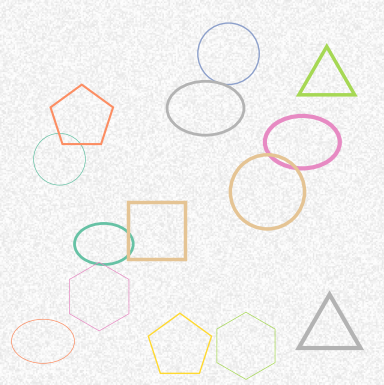[{"shape": "oval", "thickness": 2, "radius": 0.38, "center": [0.27, 0.366]}, {"shape": "circle", "thickness": 0.5, "radius": 0.34, "center": [0.155, 0.586]}, {"shape": "oval", "thickness": 0.5, "radius": 0.41, "center": [0.112, 0.113]}, {"shape": "pentagon", "thickness": 1.5, "radius": 0.43, "center": [0.212, 0.695]}, {"shape": "circle", "thickness": 1, "radius": 0.4, "center": [0.594, 0.86]}, {"shape": "oval", "thickness": 3, "radius": 0.49, "center": [0.785, 0.631]}, {"shape": "hexagon", "thickness": 0.5, "radius": 0.45, "center": [0.258, 0.23]}, {"shape": "hexagon", "thickness": 0.5, "radius": 0.44, "center": [0.639, 0.102]}, {"shape": "triangle", "thickness": 2.5, "radius": 0.42, "center": [0.849, 0.796]}, {"shape": "pentagon", "thickness": 1, "radius": 0.43, "center": [0.467, 0.1]}, {"shape": "square", "thickness": 2.5, "radius": 0.37, "center": [0.407, 0.401]}, {"shape": "circle", "thickness": 2.5, "radius": 0.48, "center": [0.695, 0.502]}, {"shape": "oval", "thickness": 2, "radius": 0.5, "center": [0.534, 0.719]}, {"shape": "triangle", "thickness": 3, "radius": 0.46, "center": [0.856, 0.142]}]